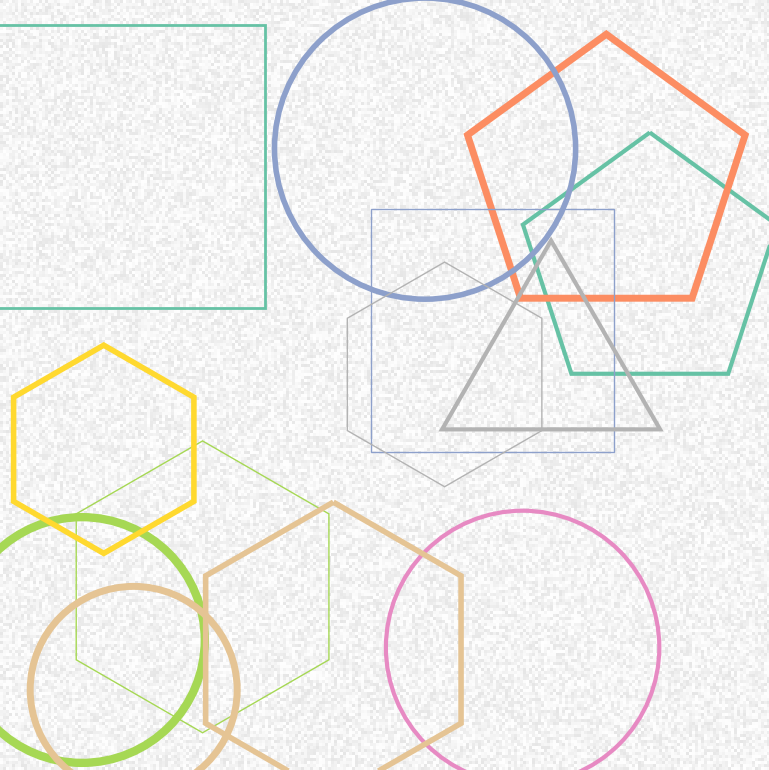[{"shape": "square", "thickness": 1, "radius": 0.92, "center": [0.16, 0.784]}, {"shape": "pentagon", "thickness": 1.5, "radius": 0.87, "center": [0.844, 0.655]}, {"shape": "pentagon", "thickness": 2.5, "radius": 0.95, "center": [0.787, 0.766]}, {"shape": "square", "thickness": 0.5, "radius": 0.79, "center": [0.639, 0.571]}, {"shape": "circle", "thickness": 2, "radius": 0.98, "center": [0.552, 0.807]}, {"shape": "circle", "thickness": 1.5, "radius": 0.89, "center": [0.679, 0.159]}, {"shape": "circle", "thickness": 3, "radius": 0.8, "center": [0.106, 0.169]}, {"shape": "hexagon", "thickness": 0.5, "radius": 0.95, "center": [0.263, 0.238]}, {"shape": "hexagon", "thickness": 2, "radius": 0.68, "center": [0.135, 0.417]}, {"shape": "circle", "thickness": 2.5, "radius": 0.67, "center": [0.174, 0.104]}, {"shape": "hexagon", "thickness": 2, "radius": 0.96, "center": [0.433, 0.156]}, {"shape": "triangle", "thickness": 1.5, "radius": 0.82, "center": [0.716, 0.524]}, {"shape": "hexagon", "thickness": 0.5, "radius": 0.73, "center": [0.577, 0.514]}]